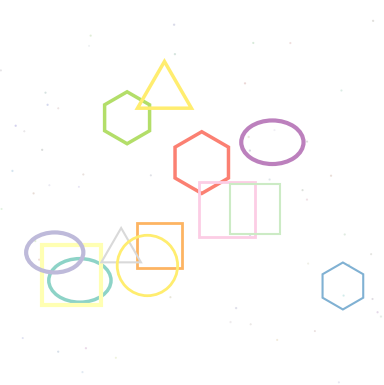[{"shape": "oval", "thickness": 2.5, "radius": 0.4, "center": [0.208, 0.272]}, {"shape": "square", "thickness": 3, "radius": 0.39, "center": [0.186, 0.285]}, {"shape": "oval", "thickness": 3, "radius": 0.37, "center": [0.142, 0.344]}, {"shape": "hexagon", "thickness": 2.5, "radius": 0.4, "center": [0.524, 0.578]}, {"shape": "hexagon", "thickness": 1.5, "radius": 0.3, "center": [0.891, 0.257]}, {"shape": "square", "thickness": 2, "radius": 0.29, "center": [0.414, 0.362]}, {"shape": "hexagon", "thickness": 2.5, "radius": 0.34, "center": [0.33, 0.694]}, {"shape": "square", "thickness": 2, "radius": 0.36, "center": [0.589, 0.455]}, {"shape": "triangle", "thickness": 1.5, "radius": 0.3, "center": [0.315, 0.348]}, {"shape": "oval", "thickness": 3, "radius": 0.4, "center": [0.707, 0.631]}, {"shape": "square", "thickness": 1.5, "radius": 0.33, "center": [0.662, 0.456]}, {"shape": "circle", "thickness": 2, "radius": 0.39, "center": [0.383, 0.31]}, {"shape": "triangle", "thickness": 2.5, "radius": 0.4, "center": [0.427, 0.759]}]